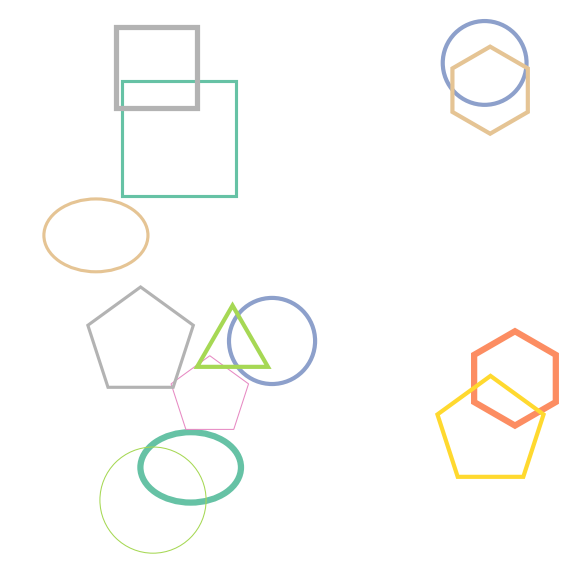[{"shape": "oval", "thickness": 3, "radius": 0.44, "center": [0.33, 0.19]}, {"shape": "square", "thickness": 1.5, "radius": 0.5, "center": [0.31, 0.759]}, {"shape": "hexagon", "thickness": 3, "radius": 0.41, "center": [0.892, 0.344]}, {"shape": "circle", "thickness": 2, "radius": 0.36, "center": [0.839, 0.89]}, {"shape": "circle", "thickness": 2, "radius": 0.37, "center": [0.471, 0.409]}, {"shape": "pentagon", "thickness": 0.5, "radius": 0.35, "center": [0.363, 0.313]}, {"shape": "circle", "thickness": 0.5, "radius": 0.46, "center": [0.265, 0.133]}, {"shape": "triangle", "thickness": 2, "radius": 0.35, "center": [0.403, 0.399]}, {"shape": "pentagon", "thickness": 2, "radius": 0.48, "center": [0.849, 0.252]}, {"shape": "oval", "thickness": 1.5, "radius": 0.45, "center": [0.166, 0.592]}, {"shape": "hexagon", "thickness": 2, "radius": 0.38, "center": [0.849, 0.843]}, {"shape": "square", "thickness": 2.5, "radius": 0.35, "center": [0.271, 0.882]}, {"shape": "pentagon", "thickness": 1.5, "radius": 0.48, "center": [0.243, 0.406]}]